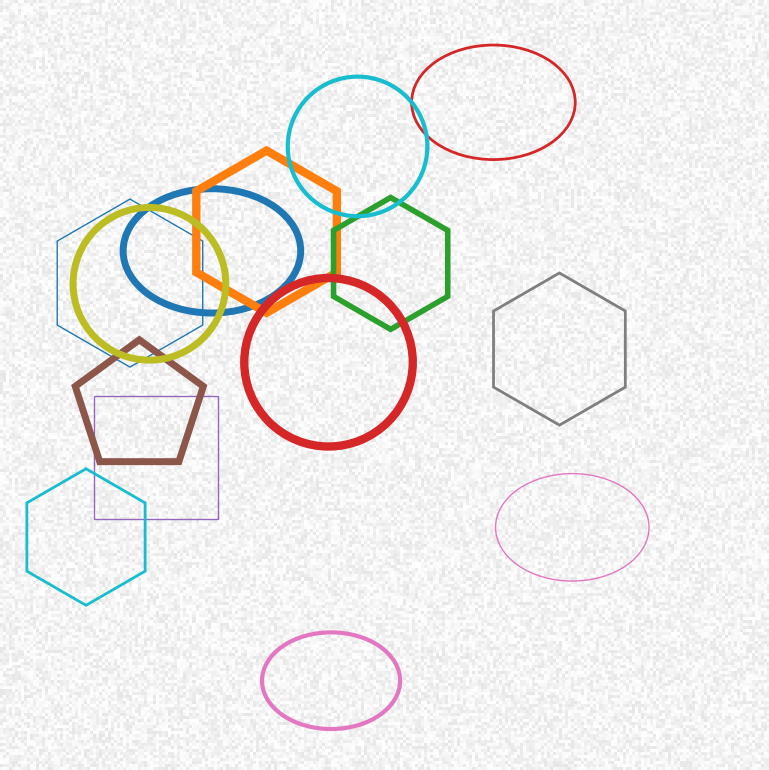[{"shape": "hexagon", "thickness": 0.5, "radius": 0.55, "center": [0.169, 0.632]}, {"shape": "oval", "thickness": 2.5, "radius": 0.58, "center": [0.275, 0.674]}, {"shape": "hexagon", "thickness": 3, "radius": 0.53, "center": [0.346, 0.699]}, {"shape": "hexagon", "thickness": 2, "radius": 0.43, "center": [0.507, 0.658]}, {"shape": "circle", "thickness": 3, "radius": 0.55, "center": [0.427, 0.53]}, {"shape": "oval", "thickness": 1, "radius": 0.53, "center": [0.641, 0.867]}, {"shape": "square", "thickness": 0.5, "radius": 0.4, "center": [0.203, 0.406]}, {"shape": "pentagon", "thickness": 2.5, "radius": 0.44, "center": [0.181, 0.471]}, {"shape": "oval", "thickness": 1.5, "radius": 0.45, "center": [0.43, 0.116]}, {"shape": "oval", "thickness": 0.5, "radius": 0.5, "center": [0.743, 0.315]}, {"shape": "hexagon", "thickness": 1, "radius": 0.49, "center": [0.727, 0.547]}, {"shape": "circle", "thickness": 2.5, "radius": 0.5, "center": [0.194, 0.631]}, {"shape": "circle", "thickness": 1.5, "radius": 0.45, "center": [0.464, 0.81]}, {"shape": "hexagon", "thickness": 1, "radius": 0.44, "center": [0.112, 0.303]}]